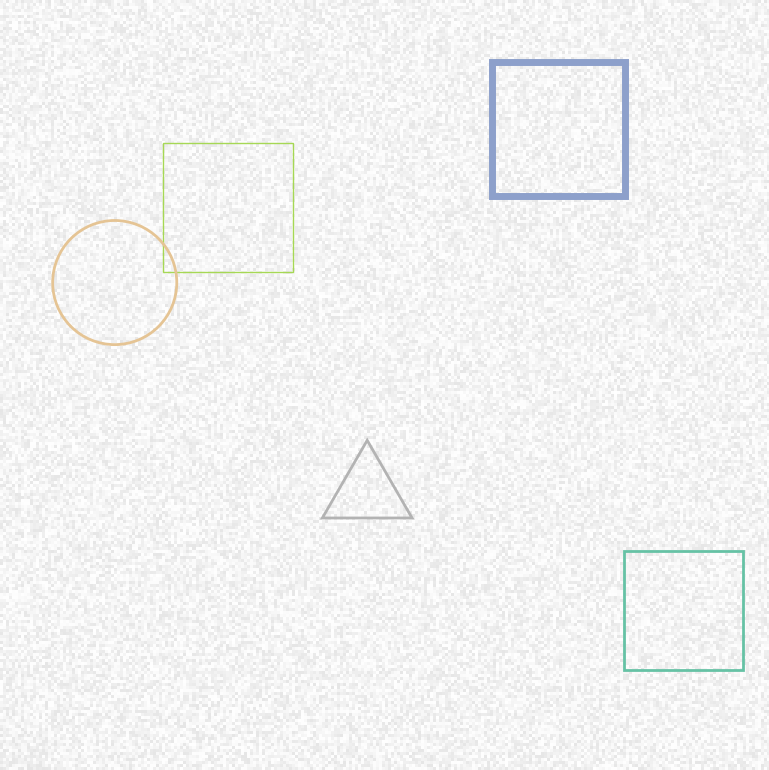[{"shape": "square", "thickness": 1, "radius": 0.39, "center": [0.887, 0.208]}, {"shape": "square", "thickness": 2.5, "radius": 0.43, "center": [0.725, 0.833]}, {"shape": "square", "thickness": 0.5, "radius": 0.42, "center": [0.296, 0.731]}, {"shape": "circle", "thickness": 1, "radius": 0.4, "center": [0.149, 0.633]}, {"shape": "triangle", "thickness": 1, "radius": 0.34, "center": [0.477, 0.361]}]